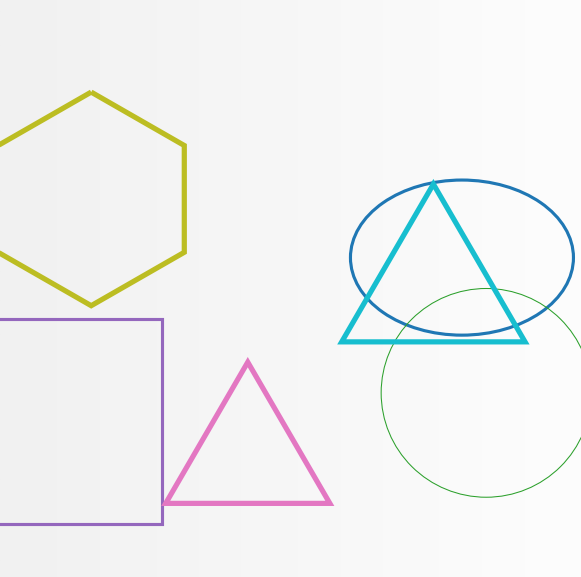[{"shape": "oval", "thickness": 1.5, "radius": 0.96, "center": [0.795, 0.553]}, {"shape": "circle", "thickness": 0.5, "radius": 0.9, "center": [0.836, 0.319]}, {"shape": "square", "thickness": 1.5, "radius": 0.89, "center": [0.102, 0.27]}, {"shape": "triangle", "thickness": 2.5, "radius": 0.82, "center": [0.426, 0.209]}, {"shape": "hexagon", "thickness": 2.5, "radius": 0.92, "center": [0.157, 0.655]}, {"shape": "triangle", "thickness": 2.5, "radius": 0.91, "center": [0.746, 0.498]}]